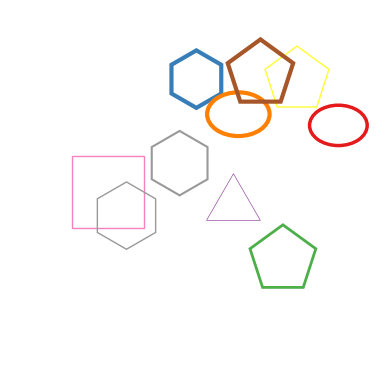[{"shape": "oval", "thickness": 2.5, "radius": 0.37, "center": [0.879, 0.674]}, {"shape": "hexagon", "thickness": 3, "radius": 0.37, "center": [0.51, 0.794]}, {"shape": "pentagon", "thickness": 2, "radius": 0.45, "center": [0.735, 0.326]}, {"shape": "triangle", "thickness": 0.5, "radius": 0.4, "center": [0.606, 0.468]}, {"shape": "oval", "thickness": 3, "radius": 0.41, "center": [0.619, 0.703]}, {"shape": "pentagon", "thickness": 1, "radius": 0.44, "center": [0.771, 0.793]}, {"shape": "pentagon", "thickness": 3, "radius": 0.45, "center": [0.676, 0.808]}, {"shape": "square", "thickness": 1, "radius": 0.47, "center": [0.281, 0.501]}, {"shape": "hexagon", "thickness": 1, "radius": 0.44, "center": [0.329, 0.44]}, {"shape": "hexagon", "thickness": 1.5, "radius": 0.42, "center": [0.467, 0.576]}]